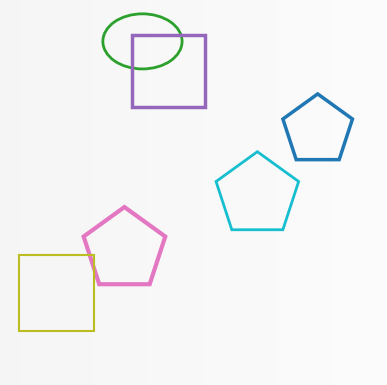[{"shape": "pentagon", "thickness": 2.5, "radius": 0.47, "center": [0.82, 0.662]}, {"shape": "oval", "thickness": 2, "radius": 0.51, "center": [0.368, 0.893]}, {"shape": "square", "thickness": 2.5, "radius": 0.47, "center": [0.435, 0.816]}, {"shape": "pentagon", "thickness": 3, "radius": 0.55, "center": [0.321, 0.351]}, {"shape": "square", "thickness": 1.5, "radius": 0.49, "center": [0.146, 0.24]}, {"shape": "pentagon", "thickness": 2, "radius": 0.56, "center": [0.664, 0.494]}]